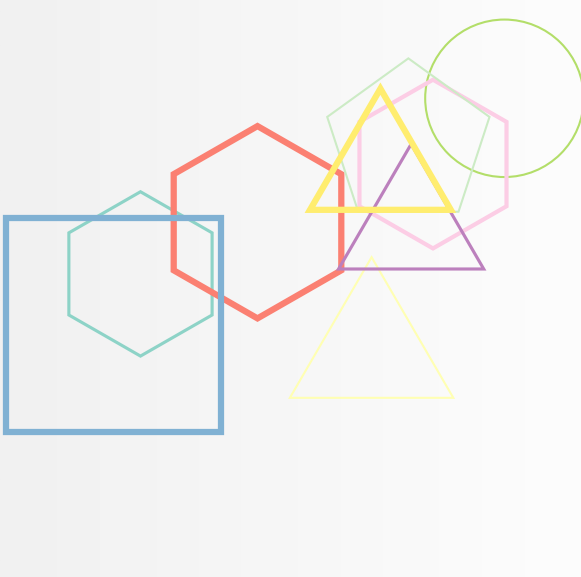[{"shape": "hexagon", "thickness": 1.5, "radius": 0.71, "center": [0.242, 0.525]}, {"shape": "triangle", "thickness": 1, "radius": 0.81, "center": [0.639, 0.391]}, {"shape": "hexagon", "thickness": 3, "radius": 0.83, "center": [0.443, 0.614]}, {"shape": "square", "thickness": 3, "radius": 0.93, "center": [0.196, 0.436]}, {"shape": "circle", "thickness": 1, "radius": 0.68, "center": [0.868, 0.829]}, {"shape": "hexagon", "thickness": 2, "radius": 0.73, "center": [0.745, 0.715]}, {"shape": "triangle", "thickness": 1.5, "radius": 0.72, "center": [0.707, 0.605]}, {"shape": "pentagon", "thickness": 1, "radius": 0.73, "center": [0.703, 0.751]}, {"shape": "triangle", "thickness": 3, "radius": 0.7, "center": [0.654, 0.706]}]